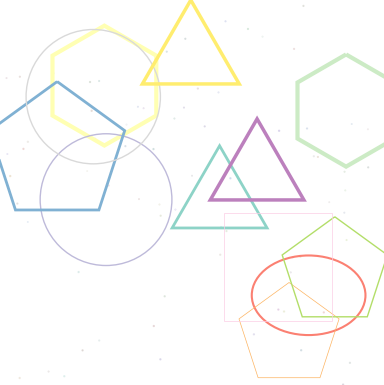[{"shape": "triangle", "thickness": 2, "radius": 0.71, "center": [0.57, 0.479]}, {"shape": "hexagon", "thickness": 3, "radius": 0.78, "center": [0.271, 0.778]}, {"shape": "circle", "thickness": 1, "radius": 0.86, "center": [0.275, 0.481]}, {"shape": "oval", "thickness": 1.5, "radius": 0.74, "center": [0.802, 0.233]}, {"shape": "pentagon", "thickness": 2, "radius": 0.92, "center": [0.149, 0.604]}, {"shape": "pentagon", "thickness": 0.5, "radius": 0.68, "center": [0.751, 0.129]}, {"shape": "pentagon", "thickness": 1, "radius": 0.72, "center": [0.87, 0.293]}, {"shape": "square", "thickness": 0.5, "radius": 0.7, "center": [0.722, 0.306]}, {"shape": "circle", "thickness": 1, "radius": 0.87, "center": [0.242, 0.749]}, {"shape": "triangle", "thickness": 2.5, "radius": 0.7, "center": [0.668, 0.551]}, {"shape": "hexagon", "thickness": 3, "radius": 0.73, "center": [0.899, 0.713]}, {"shape": "triangle", "thickness": 2.5, "radius": 0.73, "center": [0.496, 0.855]}]